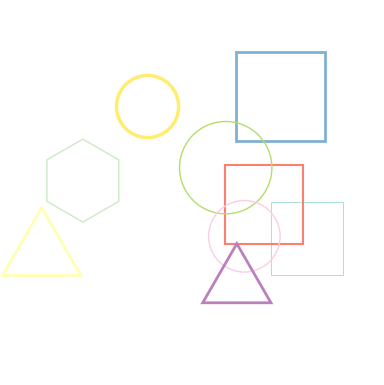[{"shape": "square", "thickness": 0.5, "radius": 0.47, "center": [0.797, 0.38]}, {"shape": "triangle", "thickness": 2, "radius": 0.59, "center": [0.108, 0.343]}, {"shape": "square", "thickness": 1.5, "radius": 0.51, "center": [0.687, 0.469]}, {"shape": "square", "thickness": 2, "radius": 0.58, "center": [0.729, 0.749]}, {"shape": "circle", "thickness": 1, "radius": 0.6, "center": [0.586, 0.565]}, {"shape": "circle", "thickness": 1, "radius": 0.46, "center": [0.635, 0.386]}, {"shape": "triangle", "thickness": 2, "radius": 0.51, "center": [0.615, 0.265]}, {"shape": "hexagon", "thickness": 1, "radius": 0.54, "center": [0.215, 0.531]}, {"shape": "circle", "thickness": 2.5, "radius": 0.4, "center": [0.383, 0.723]}]